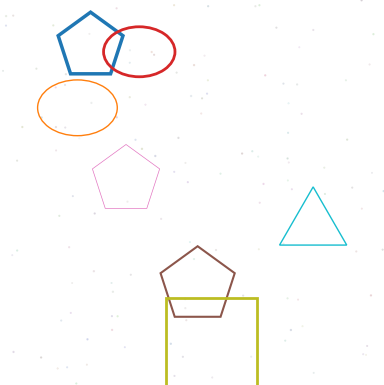[{"shape": "pentagon", "thickness": 2.5, "radius": 0.44, "center": [0.235, 0.88]}, {"shape": "oval", "thickness": 1, "radius": 0.52, "center": [0.201, 0.72]}, {"shape": "oval", "thickness": 2, "radius": 0.46, "center": [0.362, 0.866]}, {"shape": "pentagon", "thickness": 1.5, "radius": 0.51, "center": [0.513, 0.259]}, {"shape": "pentagon", "thickness": 0.5, "radius": 0.46, "center": [0.327, 0.533]}, {"shape": "square", "thickness": 2, "radius": 0.6, "center": [0.549, 0.107]}, {"shape": "triangle", "thickness": 1, "radius": 0.5, "center": [0.813, 0.414]}]